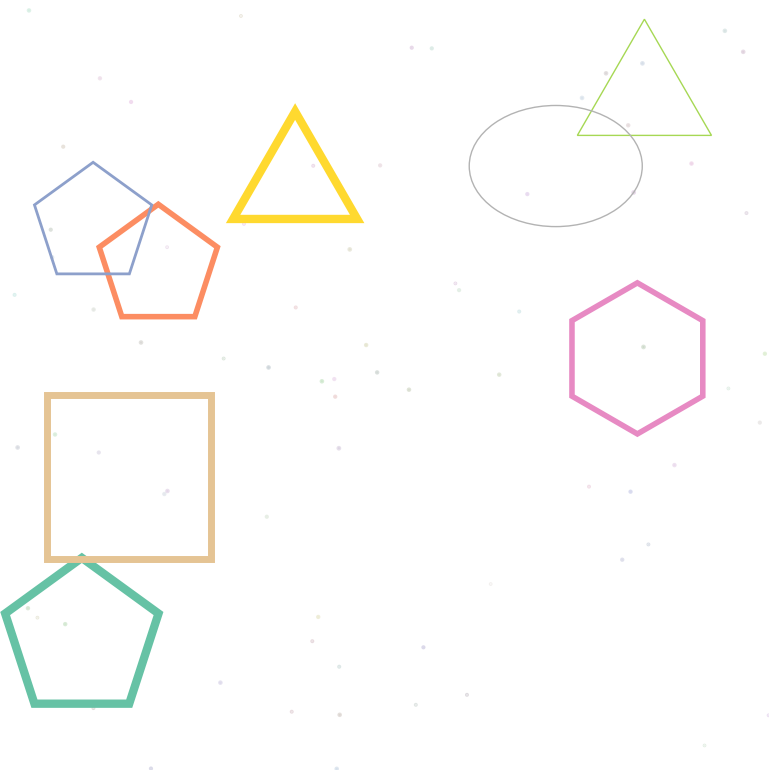[{"shape": "pentagon", "thickness": 3, "radius": 0.52, "center": [0.106, 0.171]}, {"shape": "pentagon", "thickness": 2, "radius": 0.4, "center": [0.206, 0.654]}, {"shape": "pentagon", "thickness": 1, "radius": 0.4, "center": [0.121, 0.709]}, {"shape": "hexagon", "thickness": 2, "radius": 0.49, "center": [0.828, 0.535]}, {"shape": "triangle", "thickness": 0.5, "radius": 0.5, "center": [0.837, 0.874]}, {"shape": "triangle", "thickness": 3, "radius": 0.47, "center": [0.383, 0.762]}, {"shape": "square", "thickness": 2.5, "radius": 0.53, "center": [0.168, 0.38]}, {"shape": "oval", "thickness": 0.5, "radius": 0.56, "center": [0.722, 0.784]}]